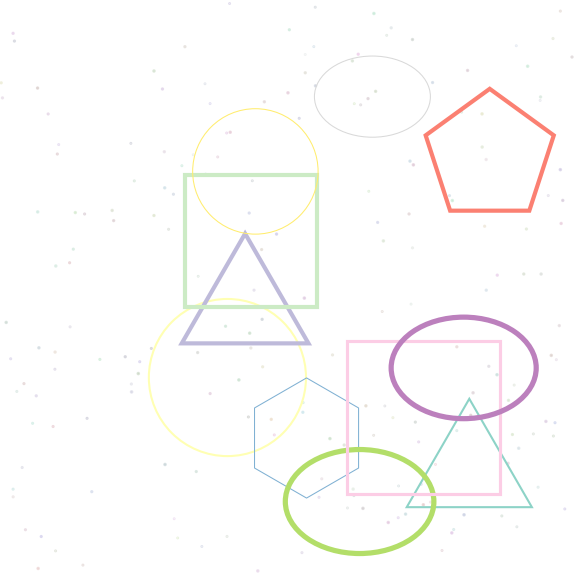[{"shape": "triangle", "thickness": 1, "radius": 0.63, "center": [0.813, 0.183]}, {"shape": "circle", "thickness": 1, "radius": 0.68, "center": [0.394, 0.345]}, {"shape": "triangle", "thickness": 2, "radius": 0.63, "center": [0.424, 0.468]}, {"shape": "pentagon", "thickness": 2, "radius": 0.58, "center": [0.848, 0.729]}, {"shape": "hexagon", "thickness": 0.5, "radius": 0.52, "center": [0.531, 0.241]}, {"shape": "oval", "thickness": 2.5, "radius": 0.64, "center": [0.623, 0.131]}, {"shape": "square", "thickness": 1.5, "radius": 0.66, "center": [0.733, 0.276]}, {"shape": "oval", "thickness": 0.5, "radius": 0.5, "center": [0.645, 0.832]}, {"shape": "oval", "thickness": 2.5, "radius": 0.63, "center": [0.803, 0.362]}, {"shape": "square", "thickness": 2, "radius": 0.57, "center": [0.434, 0.582]}, {"shape": "circle", "thickness": 0.5, "radius": 0.54, "center": [0.442, 0.702]}]